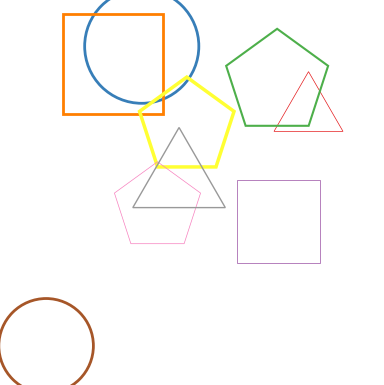[{"shape": "triangle", "thickness": 0.5, "radius": 0.52, "center": [0.801, 0.71]}, {"shape": "circle", "thickness": 2, "radius": 0.74, "center": [0.368, 0.88]}, {"shape": "pentagon", "thickness": 1.5, "radius": 0.7, "center": [0.72, 0.786]}, {"shape": "square", "thickness": 0.5, "radius": 0.54, "center": [0.724, 0.424]}, {"shape": "square", "thickness": 2, "radius": 0.65, "center": [0.294, 0.834]}, {"shape": "pentagon", "thickness": 2.5, "radius": 0.65, "center": [0.485, 0.671]}, {"shape": "circle", "thickness": 2, "radius": 0.61, "center": [0.12, 0.102]}, {"shape": "pentagon", "thickness": 0.5, "radius": 0.59, "center": [0.409, 0.462]}, {"shape": "triangle", "thickness": 1, "radius": 0.69, "center": [0.465, 0.53]}]